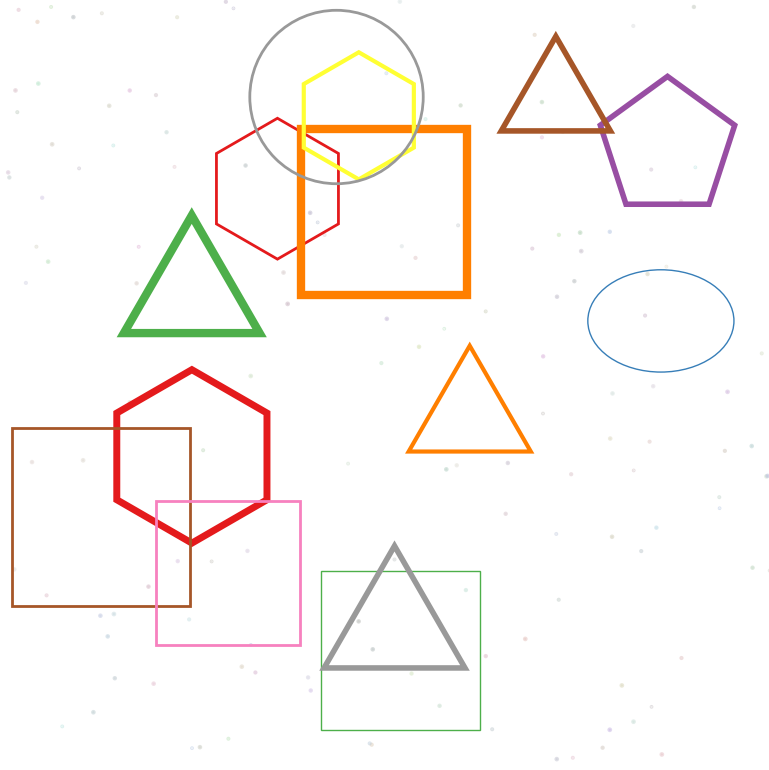[{"shape": "hexagon", "thickness": 1, "radius": 0.46, "center": [0.36, 0.755]}, {"shape": "hexagon", "thickness": 2.5, "radius": 0.56, "center": [0.249, 0.407]}, {"shape": "oval", "thickness": 0.5, "radius": 0.47, "center": [0.858, 0.583]}, {"shape": "square", "thickness": 0.5, "radius": 0.52, "center": [0.52, 0.155]}, {"shape": "triangle", "thickness": 3, "radius": 0.51, "center": [0.249, 0.618]}, {"shape": "pentagon", "thickness": 2, "radius": 0.46, "center": [0.867, 0.809]}, {"shape": "triangle", "thickness": 1.5, "radius": 0.46, "center": [0.61, 0.459]}, {"shape": "square", "thickness": 3, "radius": 0.54, "center": [0.499, 0.724]}, {"shape": "hexagon", "thickness": 1.5, "radius": 0.41, "center": [0.466, 0.85]}, {"shape": "triangle", "thickness": 2, "radius": 0.41, "center": [0.722, 0.871]}, {"shape": "square", "thickness": 1, "radius": 0.58, "center": [0.131, 0.329]}, {"shape": "square", "thickness": 1, "radius": 0.47, "center": [0.296, 0.256]}, {"shape": "triangle", "thickness": 2, "radius": 0.53, "center": [0.512, 0.185]}, {"shape": "circle", "thickness": 1, "radius": 0.56, "center": [0.437, 0.874]}]